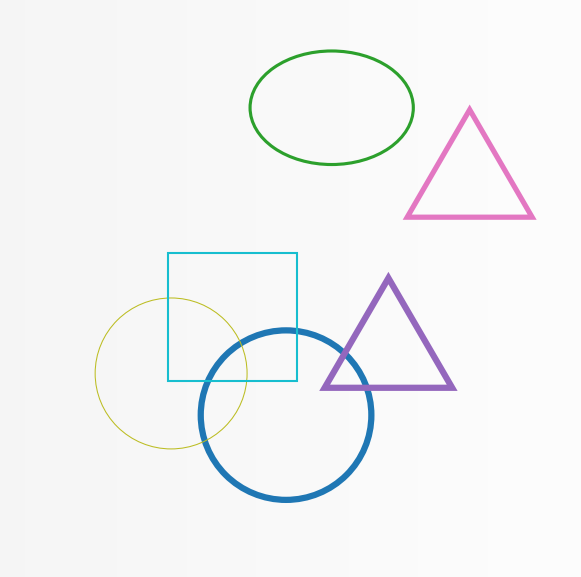[{"shape": "circle", "thickness": 3, "radius": 0.73, "center": [0.492, 0.28]}, {"shape": "oval", "thickness": 1.5, "radius": 0.7, "center": [0.571, 0.813]}, {"shape": "triangle", "thickness": 3, "radius": 0.63, "center": [0.668, 0.391]}, {"shape": "triangle", "thickness": 2.5, "radius": 0.62, "center": [0.808, 0.685]}, {"shape": "circle", "thickness": 0.5, "radius": 0.65, "center": [0.294, 0.352]}, {"shape": "square", "thickness": 1, "radius": 0.55, "center": [0.4, 0.45]}]